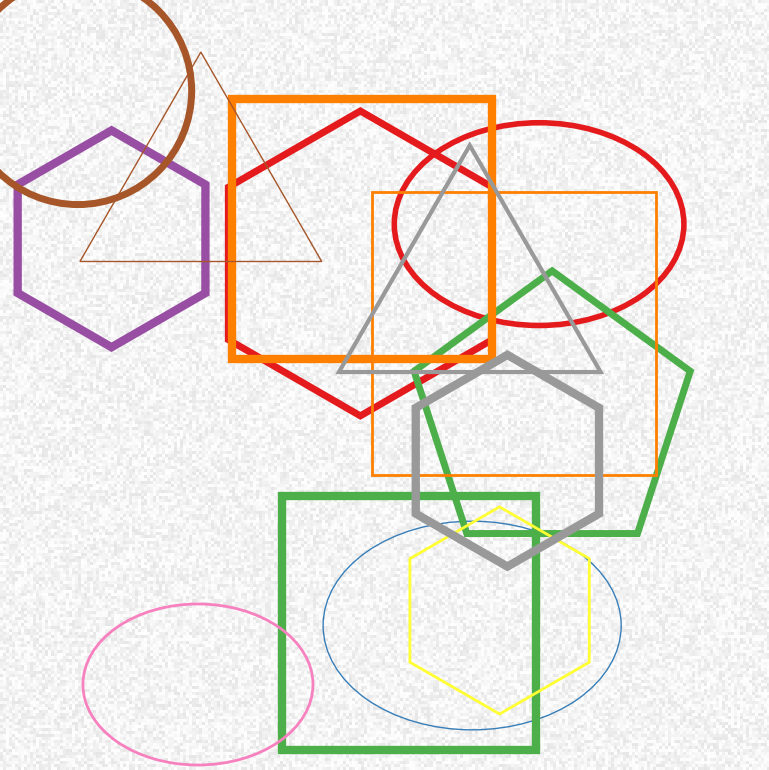[{"shape": "oval", "thickness": 2, "radius": 0.94, "center": [0.7, 0.709]}, {"shape": "hexagon", "thickness": 2.5, "radius": 0.99, "center": [0.468, 0.658]}, {"shape": "oval", "thickness": 0.5, "radius": 0.97, "center": [0.613, 0.188]}, {"shape": "pentagon", "thickness": 2.5, "radius": 0.94, "center": [0.717, 0.46]}, {"shape": "square", "thickness": 3, "radius": 0.83, "center": [0.531, 0.191]}, {"shape": "hexagon", "thickness": 3, "radius": 0.7, "center": [0.145, 0.69]}, {"shape": "square", "thickness": 1, "radius": 0.92, "center": [0.667, 0.567]}, {"shape": "square", "thickness": 3, "radius": 0.84, "center": [0.47, 0.702]}, {"shape": "hexagon", "thickness": 1, "radius": 0.67, "center": [0.649, 0.207]}, {"shape": "triangle", "thickness": 0.5, "radius": 0.91, "center": [0.261, 0.751]}, {"shape": "circle", "thickness": 2.5, "radius": 0.74, "center": [0.101, 0.882]}, {"shape": "oval", "thickness": 1, "radius": 0.75, "center": [0.257, 0.111]}, {"shape": "hexagon", "thickness": 3, "radius": 0.69, "center": [0.659, 0.402]}, {"shape": "triangle", "thickness": 1.5, "radius": 0.98, "center": [0.61, 0.615]}]